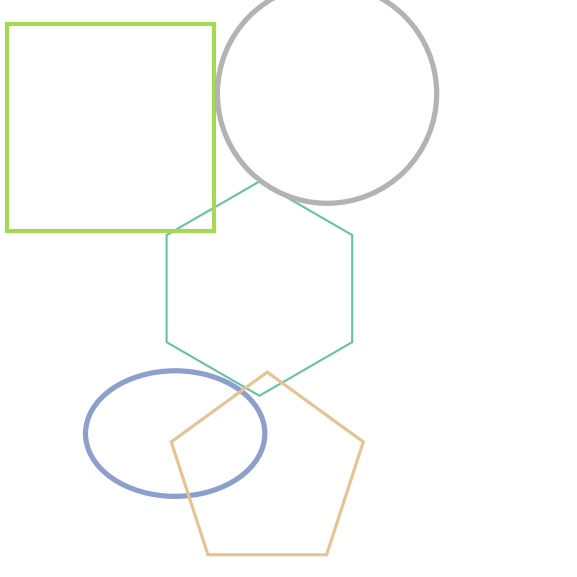[{"shape": "hexagon", "thickness": 1, "radius": 0.93, "center": [0.449, 0.499]}, {"shape": "oval", "thickness": 2.5, "radius": 0.78, "center": [0.303, 0.248]}, {"shape": "square", "thickness": 2, "radius": 0.9, "center": [0.192, 0.779]}, {"shape": "pentagon", "thickness": 1.5, "radius": 0.87, "center": [0.463, 0.18]}, {"shape": "circle", "thickness": 2.5, "radius": 0.95, "center": [0.566, 0.837]}]